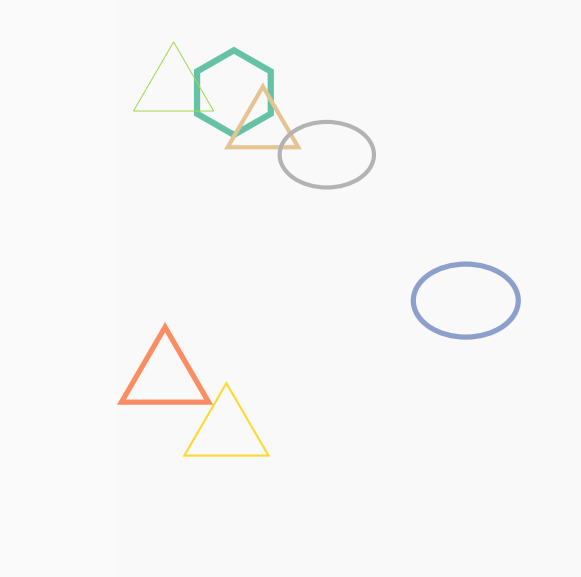[{"shape": "hexagon", "thickness": 3, "radius": 0.37, "center": [0.402, 0.839]}, {"shape": "triangle", "thickness": 2.5, "radius": 0.43, "center": [0.284, 0.346]}, {"shape": "oval", "thickness": 2.5, "radius": 0.45, "center": [0.801, 0.479]}, {"shape": "triangle", "thickness": 0.5, "radius": 0.4, "center": [0.299, 0.847]}, {"shape": "triangle", "thickness": 1, "radius": 0.42, "center": [0.39, 0.252]}, {"shape": "triangle", "thickness": 2, "radius": 0.35, "center": [0.452, 0.779]}, {"shape": "oval", "thickness": 2, "radius": 0.41, "center": [0.562, 0.731]}]